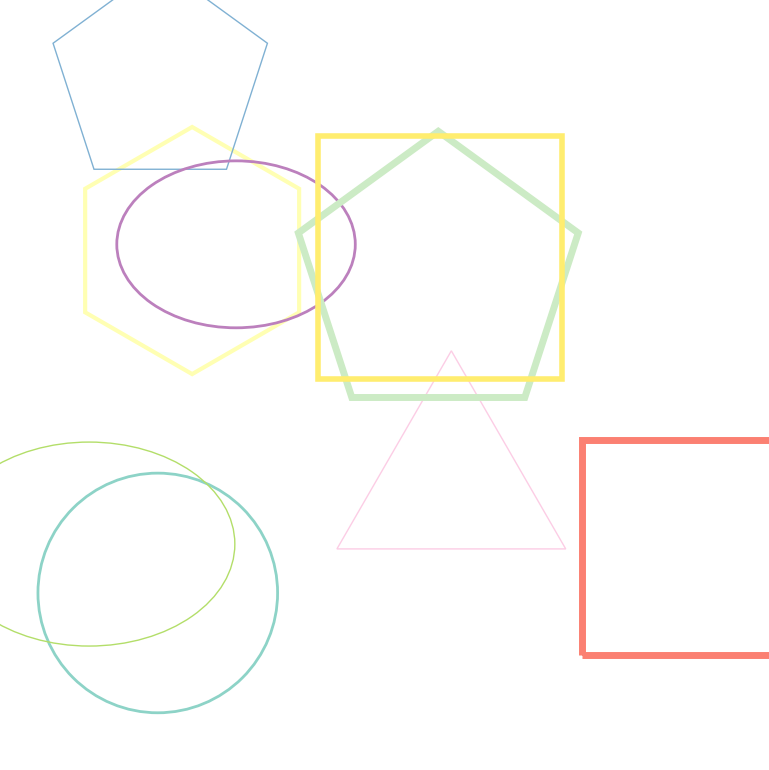[{"shape": "circle", "thickness": 1, "radius": 0.78, "center": [0.205, 0.23]}, {"shape": "hexagon", "thickness": 1.5, "radius": 0.8, "center": [0.25, 0.675]}, {"shape": "square", "thickness": 2.5, "radius": 0.7, "center": [0.895, 0.289]}, {"shape": "pentagon", "thickness": 0.5, "radius": 0.73, "center": [0.208, 0.899]}, {"shape": "oval", "thickness": 0.5, "radius": 0.95, "center": [0.116, 0.293]}, {"shape": "triangle", "thickness": 0.5, "radius": 0.86, "center": [0.586, 0.373]}, {"shape": "oval", "thickness": 1, "radius": 0.77, "center": [0.307, 0.683]}, {"shape": "pentagon", "thickness": 2.5, "radius": 0.96, "center": [0.569, 0.638]}, {"shape": "square", "thickness": 2, "radius": 0.79, "center": [0.572, 0.666]}]